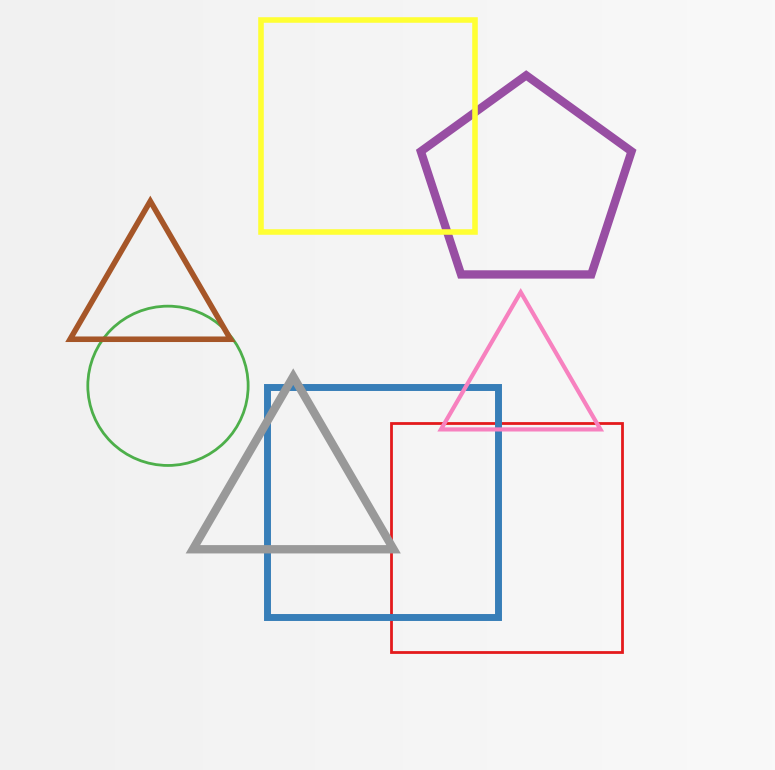[{"shape": "square", "thickness": 1, "radius": 0.74, "center": [0.653, 0.302]}, {"shape": "square", "thickness": 2.5, "radius": 0.75, "center": [0.494, 0.348]}, {"shape": "circle", "thickness": 1, "radius": 0.52, "center": [0.217, 0.499]}, {"shape": "pentagon", "thickness": 3, "radius": 0.71, "center": [0.679, 0.759]}, {"shape": "square", "thickness": 2, "radius": 0.69, "center": [0.475, 0.837]}, {"shape": "triangle", "thickness": 2, "radius": 0.6, "center": [0.194, 0.619]}, {"shape": "triangle", "thickness": 1.5, "radius": 0.59, "center": [0.672, 0.502]}, {"shape": "triangle", "thickness": 3, "radius": 0.75, "center": [0.378, 0.361]}]